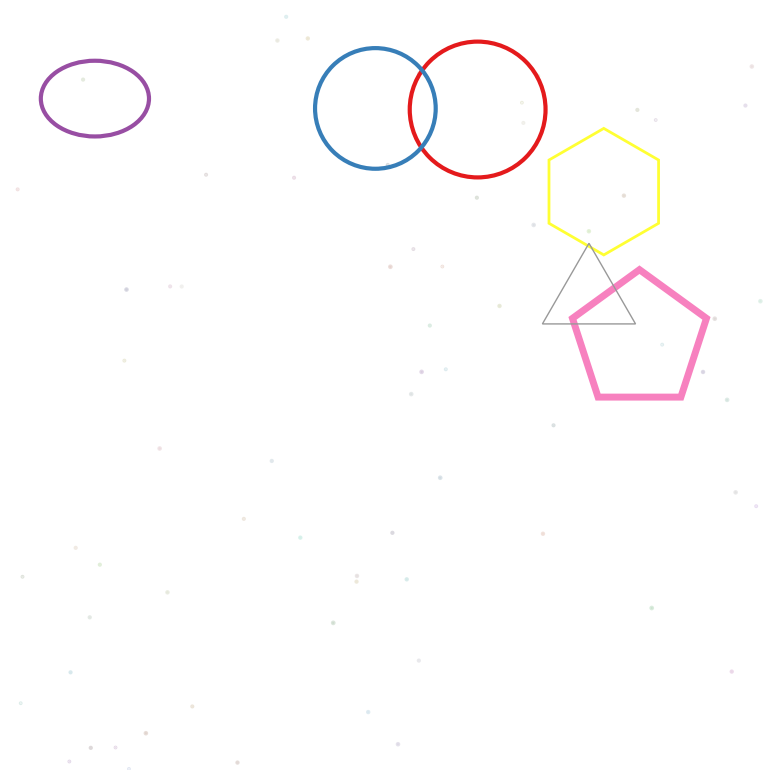[{"shape": "circle", "thickness": 1.5, "radius": 0.44, "center": [0.62, 0.858]}, {"shape": "circle", "thickness": 1.5, "radius": 0.39, "center": [0.488, 0.859]}, {"shape": "oval", "thickness": 1.5, "radius": 0.35, "center": [0.123, 0.872]}, {"shape": "hexagon", "thickness": 1, "radius": 0.41, "center": [0.784, 0.751]}, {"shape": "pentagon", "thickness": 2.5, "radius": 0.46, "center": [0.83, 0.558]}, {"shape": "triangle", "thickness": 0.5, "radius": 0.35, "center": [0.765, 0.614]}]